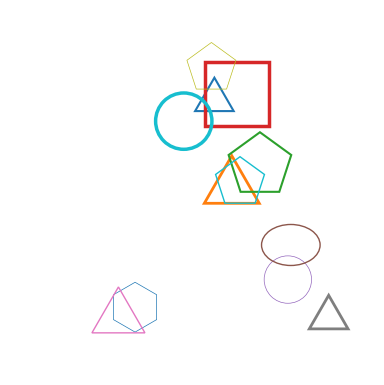[{"shape": "triangle", "thickness": 1.5, "radius": 0.29, "center": [0.557, 0.74]}, {"shape": "hexagon", "thickness": 0.5, "radius": 0.32, "center": [0.351, 0.202]}, {"shape": "triangle", "thickness": 2, "radius": 0.41, "center": [0.602, 0.513]}, {"shape": "pentagon", "thickness": 1.5, "radius": 0.43, "center": [0.675, 0.571]}, {"shape": "square", "thickness": 2.5, "radius": 0.41, "center": [0.616, 0.755]}, {"shape": "circle", "thickness": 0.5, "radius": 0.31, "center": [0.748, 0.274]}, {"shape": "oval", "thickness": 1, "radius": 0.38, "center": [0.755, 0.364]}, {"shape": "triangle", "thickness": 1, "radius": 0.4, "center": [0.308, 0.175]}, {"shape": "triangle", "thickness": 2, "radius": 0.29, "center": [0.854, 0.175]}, {"shape": "pentagon", "thickness": 0.5, "radius": 0.33, "center": [0.549, 0.823]}, {"shape": "circle", "thickness": 2.5, "radius": 0.37, "center": [0.477, 0.685]}, {"shape": "pentagon", "thickness": 1, "radius": 0.33, "center": [0.623, 0.526]}]